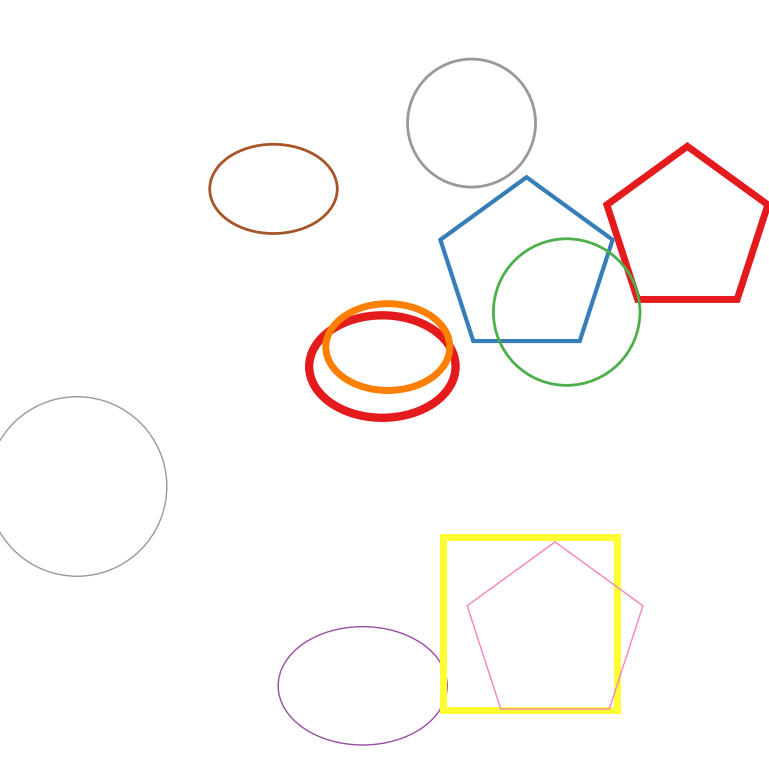[{"shape": "pentagon", "thickness": 2.5, "radius": 0.55, "center": [0.893, 0.7]}, {"shape": "oval", "thickness": 3, "radius": 0.48, "center": [0.497, 0.524]}, {"shape": "pentagon", "thickness": 1.5, "radius": 0.59, "center": [0.684, 0.652]}, {"shape": "circle", "thickness": 1, "radius": 0.48, "center": [0.736, 0.595]}, {"shape": "oval", "thickness": 0.5, "radius": 0.55, "center": [0.471, 0.109]}, {"shape": "oval", "thickness": 2.5, "radius": 0.4, "center": [0.504, 0.549]}, {"shape": "square", "thickness": 2.5, "radius": 0.56, "center": [0.688, 0.19]}, {"shape": "oval", "thickness": 1, "radius": 0.41, "center": [0.355, 0.755]}, {"shape": "pentagon", "thickness": 0.5, "radius": 0.6, "center": [0.721, 0.176]}, {"shape": "circle", "thickness": 0.5, "radius": 0.58, "center": [0.1, 0.368]}, {"shape": "circle", "thickness": 1, "radius": 0.42, "center": [0.612, 0.84]}]